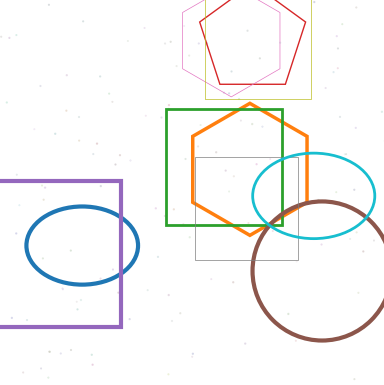[{"shape": "oval", "thickness": 3, "radius": 0.72, "center": [0.214, 0.362]}, {"shape": "hexagon", "thickness": 2.5, "radius": 0.86, "center": [0.649, 0.56]}, {"shape": "square", "thickness": 2, "radius": 0.75, "center": [0.582, 0.566]}, {"shape": "pentagon", "thickness": 1, "radius": 0.72, "center": [0.656, 0.898]}, {"shape": "square", "thickness": 3, "radius": 0.95, "center": [0.124, 0.341]}, {"shape": "circle", "thickness": 3, "radius": 0.9, "center": [0.837, 0.296]}, {"shape": "hexagon", "thickness": 0.5, "radius": 0.73, "center": [0.601, 0.894]}, {"shape": "square", "thickness": 0.5, "radius": 0.67, "center": [0.64, 0.458]}, {"shape": "square", "thickness": 0.5, "radius": 0.69, "center": [0.67, 0.881]}, {"shape": "oval", "thickness": 2, "radius": 0.79, "center": [0.815, 0.491]}]